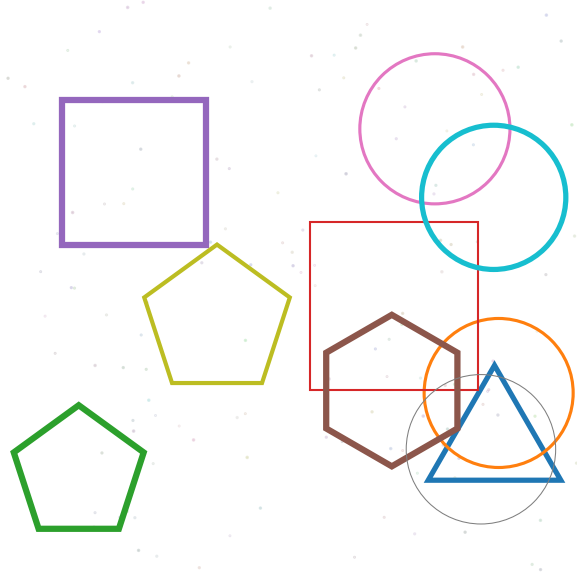[{"shape": "triangle", "thickness": 2.5, "radius": 0.66, "center": [0.856, 0.234]}, {"shape": "circle", "thickness": 1.5, "radius": 0.65, "center": [0.863, 0.319]}, {"shape": "pentagon", "thickness": 3, "radius": 0.59, "center": [0.136, 0.179]}, {"shape": "square", "thickness": 1, "radius": 0.73, "center": [0.683, 0.469]}, {"shape": "square", "thickness": 3, "radius": 0.62, "center": [0.232, 0.701]}, {"shape": "hexagon", "thickness": 3, "radius": 0.66, "center": [0.678, 0.323]}, {"shape": "circle", "thickness": 1.5, "radius": 0.65, "center": [0.753, 0.776]}, {"shape": "circle", "thickness": 0.5, "radius": 0.65, "center": [0.833, 0.221]}, {"shape": "pentagon", "thickness": 2, "radius": 0.66, "center": [0.376, 0.443]}, {"shape": "circle", "thickness": 2.5, "radius": 0.62, "center": [0.855, 0.657]}]